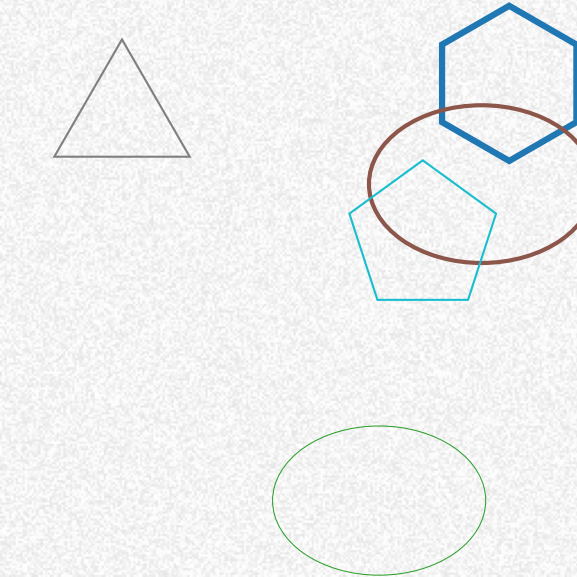[{"shape": "hexagon", "thickness": 3, "radius": 0.67, "center": [0.882, 0.855]}, {"shape": "oval", "thickness": 0.5, "radius": 0.92, "center": [0.657, 0.132]}, {"shape": "oval", "thickness": 2, "radius": 0.98, "center": [0.834, 0.68]}, {"shape": "triangle", "thickness": 1, "radius": 0.68, "center": [0.211, 0.795]}, {"shape": "pentagon", "thickness": 1, "radius": 0.67, "center": [0.732, 0.588]}]